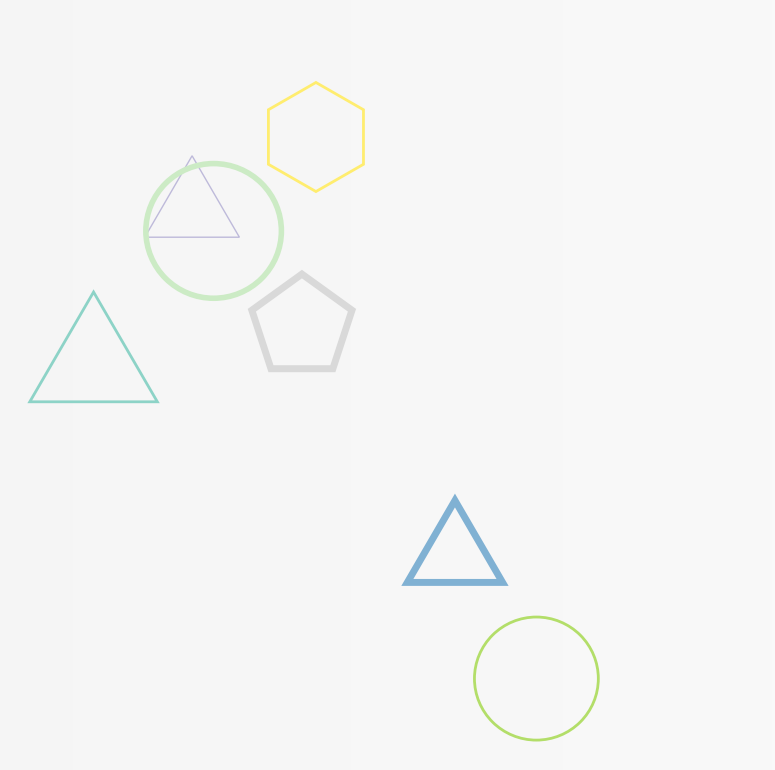[{"shape": "triangle", "thickness": 1, "radius": 0.48, "center": [0.121, 0.526]}, {"shape": "triangle", "thickness": 0.5, "radius": 0.35, "center": [0.248, 0.727]}, {"shape": "triangle", "thickness": 2.5, "radius": 0.35, "center": [0.587, 0.279]}, {"shape": "circle", "thickness": 1, "radius": 0.4, "center": [0.692, 0.119]}, {"shape": "pentagon", "thickness": 2.5, "radius": 0.34, "center": [0.39, 0.576]}, {"shape": "circle", "thickness": 2, "radius": 0.44, "center": [0.276, 0.7]}, {"shape": "hexagon", "thickness": 1, "radius": 0.35, "center": [0.408, 0.822]}]